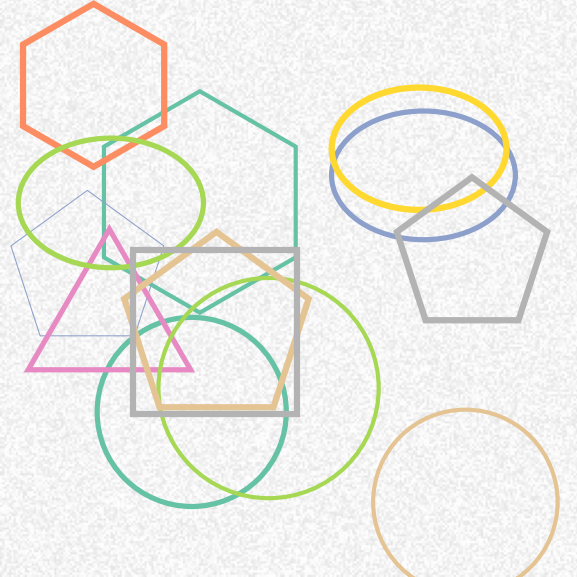[{"shape": "circle", "thickness": 2.5, "radius": 0.82, "center": [0.332, 0.286]}, {"shape": "hexagon", "thickness": 2, "radius": 0.96, "center": [0.346, 0.649]}, {"shape": "hexagon", "thickness": 3, "radius": 0.71, "center": [0.162, 0.851]}, {"shape": "oval", "thickness": 2.5, "radius": 0.8, "center": [0.733, 0.695]}, {"shape": "pentagon", "thickness": 0.5, "radius": 0.7, "center": [0.151, 0.53]}, {"shape": "triangle", "thickness": 2.5, "radius": 0.81, "center": [0.189, 0.44]}, {"shape": "oval", "thickness": 2.5, "radius": 0.8, "center": [0.192, 0.648]}, {"shape": "circle", "thickness": 2, "radius": 0.95, "center": [0.465, 0.327]}, {"shape": "oval", "thickness": 3, "radius": 0.76, "center": [0.726, 0.742]}, {"shape": "circle", "thickness": 2, "radius": 0.8, "center": [0.806, 0.13]}, {"shape": "pentagon", "thickness": 3, "radius": 0.84, "center": [0.375, 0.43]}, {"shape": "square", "thickness": 3, "radius": 0.71, "center": [0.373, 0.423]}, {"shape": "pentagon", "thickness": 3, "radius": 0.68, "center": [0.817, 0.555]}]